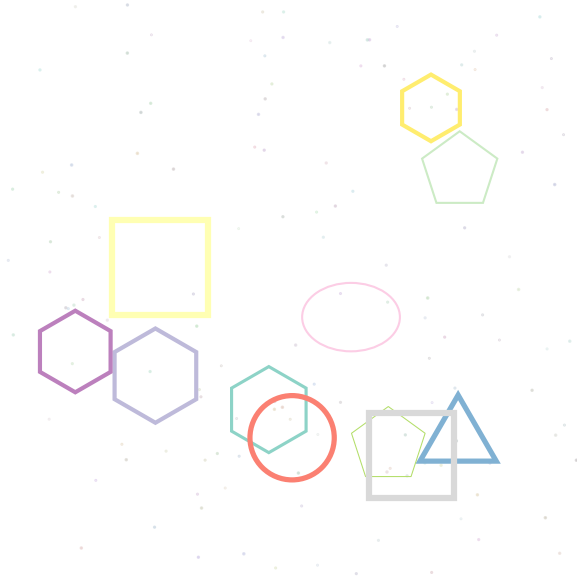[{"shape": "hexagon", "thickness": 1.5, "radius": 0.37, "center": [0.465, 0.29]}, {"shape": "square", "thickness": 3, "radius": 0.41, "center": [0.277, 0.537]}, {"shape": "hexagon", "thickness": 2, "radius": 0.41, "center": [0.269, 0.349]}, {"shape": "circle", "thickness": 2.5, "radius": 0.36, "center": [0.506, 0.241]}, {"shape": "triangle", "thickness": 2.5, "radius": 0.38, "center": [0.793, 0.239]}, {"shape": "pentagon", "thickness": 0.5, "radius": 0.34, "center": [0.672, 0.228]}, {"shape": "oval", "thickness": 1, "radius": 0.42, "center": [0.608, 0.45]}, {"shape": "square", "thickness": 3, "radius": 0.37, "center": [0.713, 0.21]}, {"shape": "hexagon", "thickness": 2, "radius": 0.35, "center": [0.13, 0.39]}, {"shape": "pentagon", "thickness": 1, "radius": 0.34, "center": [0.796, 0.703]}, {"shape": "hexagon", "thickness": 2, "radius": 0.29, "center": [0.746, 0.812]}]